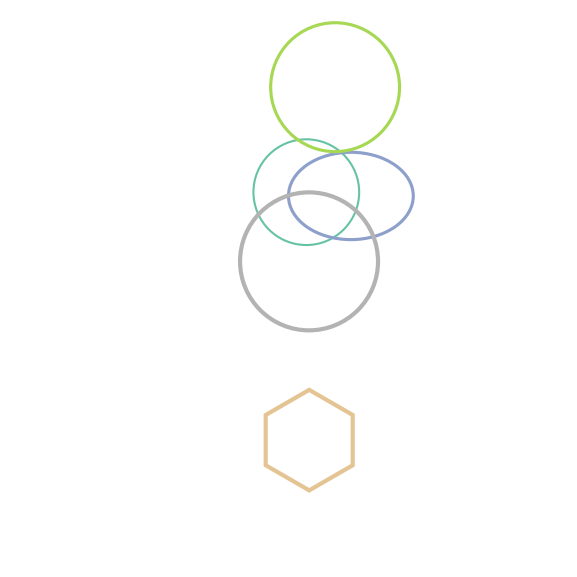[{"shape": "circle", "thickness": 1, "radius": 0.46, "center": [0.53, 0.666]}, {"shape": "oval", "thickness": 1.5, "radius": 0.54, "center": [0.608, 0.66]}, {"shape": "circle", "thickness": 1.5, "radius": 0.56, "center": [0.58, 0.848]}, {"shape": "hexagon", "thickness": 2, "radius": 0.44, "center": [0.535, 0.237]}, {"shape": "circle", "thickness": 2, "radius": 0.6, "center": [0.535, 0.547]}]